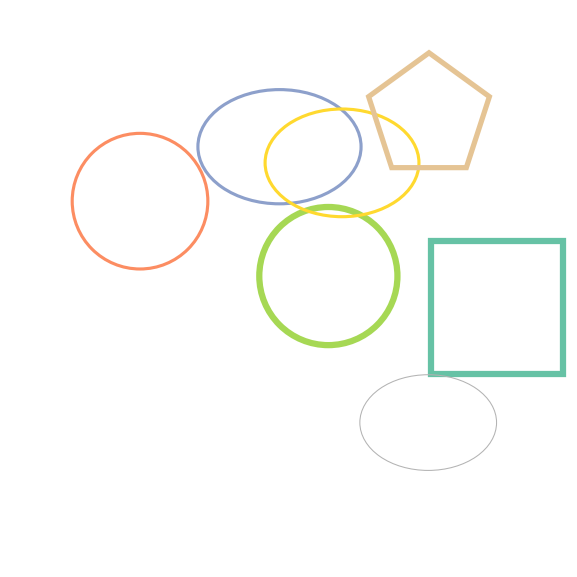[{"shape": "square", "thickness": 3, "radius": 0.57, "center": [0.861, 0.467]}, {"shape": "circle", "thickness": 1.5, "radius": 0.59, "center": [0.242, 0.651]}, {"shape": "oval", "thickness": 1.5, "radius": 0.71, "center": [0.484, 0.745]}, {"shape": "circle", "thickness": 3, "radius": 0.6, "center": [0.569, 0.521]}, {"shape": "oval", "thickness": 1.5, "radius": 0.67, "center": [0.592, 0.717]}, {"shape": "pentagon", "thickness": 2.5, "radius": 0.55, "center": [0.743, 0.798]}, {"shape": "oval", "thickness": 0.5, "radius": 0.59, "center": [0.741, 0.267]}]